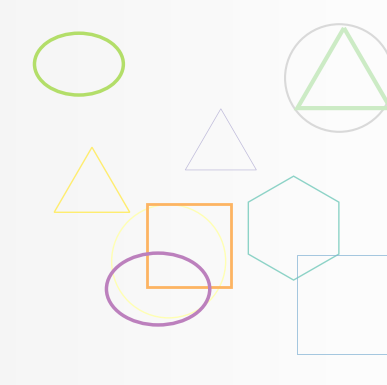[{"shape": "hexagon", "thickness": 1, "radius": 0.67, "center": [0.758, 0.407]}, {"shape": "circle", "thickness": 1, "radius": 0.74, "center": [0.435, 0.321]}, {"shape": "triangle", "thickness": 0.5, "radius": 0.53, "center": [0.57, 0.612]}, {"shape": "square", "thickness": 0.5, "radius": 0.64, "center": [0.895, 0.21]}, {"shape": "square", "thickness": 2, "radius": 0.54, "center": [0.488, 0.363]}, {"shape": "oval", "thickness": 2.5, "radius": 0.57, "center": [0.204, 0.833]}, {"shape": "circle", "thickness": 1.5, "radius": 0.7, "center": [0.875, 0.797]}, {"shape": "oval", "thickness": 2.5, "radius": 0.67, "center": [0.408, 0.249]}, {"shape": "triangle", "thickness": 3, "radius": 0.69, "center": [0.888, 0.789]}, {"shape": "triangle", "thickness": 1, "radius": 0.56, "center": [0.237, 0.505]}]